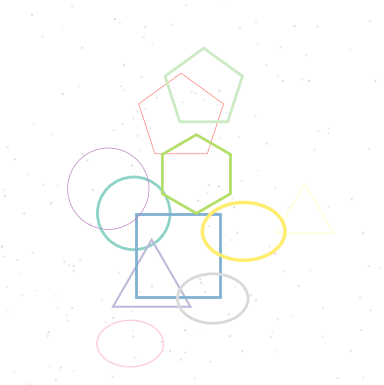[{"shape": "circle", "thickness": 2, "radius": 0.47, "center": [0.347, 0.446]}, {"shape": "triangle", "thickness": 0.5, "radius": 0.43, "center": [0.792, 0.437]}, {"shape": "triangle", "thickness": 1.5, "radius": 0.58, "center": [0.394, 0.261]}, {"shape": "pentagon", "thickness": 0.5, "radius": 0.58, "center": [0.47, 0.694]}, {"shape": "square", "thickness": 2, "radius": 0.55, "center": [0.462, 0.336]}, {"shape": "hexagon", "thickness": 2, "radius": 0.51, "center": [0.51, 0.548]}, {"shape": "oval", "thickness": 1, "radius": 0.43, "center": [0.338, 0.108]}, {"shape": "oval", "thickness": 2, "radius": 0.46, "center": [0.553, 0.225]}, {"shape": "circle", "thickness": 0.5, "radius": 0.53, "center": [0.281, 0.51]}, {"shape": "pentagon", "thickness": 2, "radius": 0.53, "center": [0.529, 0.769]}, {"shape": "oval", "thickness": 2.5, "radius": 0.54, "center": [0.633, 0.399]}]